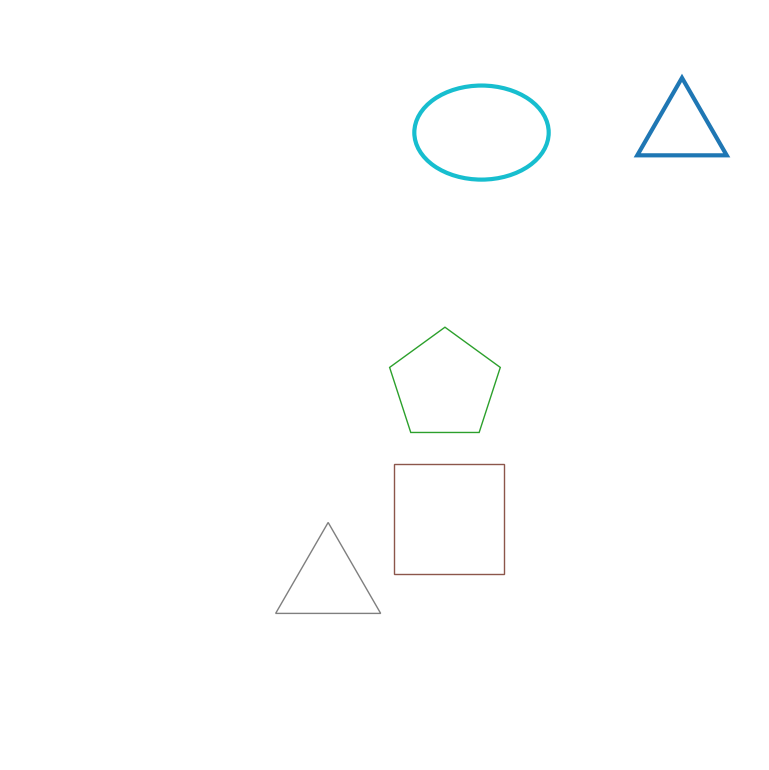[{"shape": "triangle", "thickness": 1.5, "radius": 0.34, "center": [0.886, 0.832]}, {"shape": "pentagon", "thickness": 0.5, "radius": 0.38, "center": [0.578, 0.499]}, {"shape": "square", "thickness": 0.5, "radius": 0.36, "center": [0.583, 0.326]}, {"shape": "triangle", "thickness": 0.5, "radius": 0.39, "center": [0.426, 0.243]}, {"shape": "oval", "thickness": 1.5, "radius": 0.44, "center": [0.625, 0.828]}]